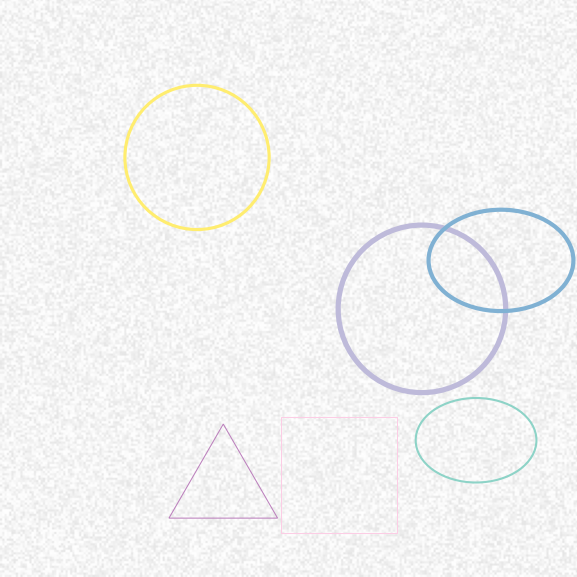[{"shape": "oval", "thickness": 1, "radius": 0.52, "center": [0.824, 0.237]}, {"shape": "circle", "thickness": 2.5, "radius": 0.73, "center": [0.731, 0.464]}, {"shape": "oval", "thickness": 2, "radius": 0.63, "center": [0.867, 0.548]}, {"shape": "square", "thickness": 0.5, "radius": 0.5, "center": [0.587, 0.177]}, {"shape": "triangle", "thickness": 0.5, "radius": 0.54, "center": [0.387, 0.156]}, {"shape": "circle", "thickness": 1.5, "radius": 0.62, "center": [0.341, 0.727]}]